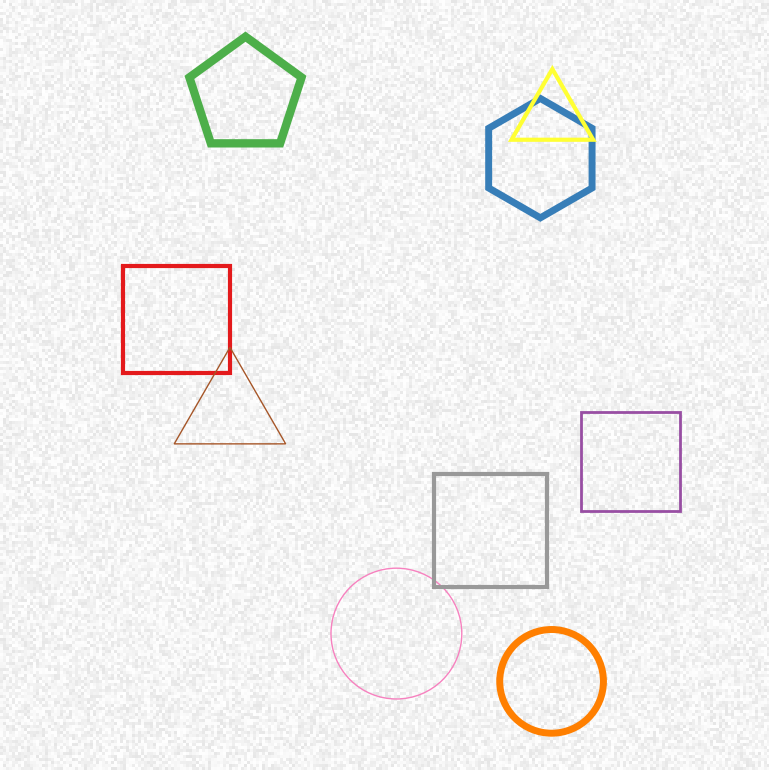[{"shape": "square", "thickness": 1.5, "radius": 0.35, "center": [0.229, 0.585]}, {"shape": "hexagon", "thickness": 2.5, "radius": 0.39, "center": [0.702, 0.795]}, {"shape": "pentagon", "thickness": 3, "radius": 0.38, "center": [0.319, 0.876]}, {"shape": "square", "thickness": 1, "radius": 0.32, "center": [0.818, 0.401]}, {"shape": "circle", "thickness": 2.5, "radius": 0.34, "center": [0.716, 0.115]}, {"shape": "triangle", "thickness": 1.5, "radius": 0.31, "center": [0.717, 0.849]}, {"shape": "triangle", "thickness": 0.5, "radius": 0.42, "center": [0.299, 0.465]}, {"shape": "circle", "thickness": 0.5, "radius": 0.42, "center": [0.515, 0.177]}, {"shape": "square", "thickness": 1.5, "radius": 0.37, "center": [0.636, 0.311]}]